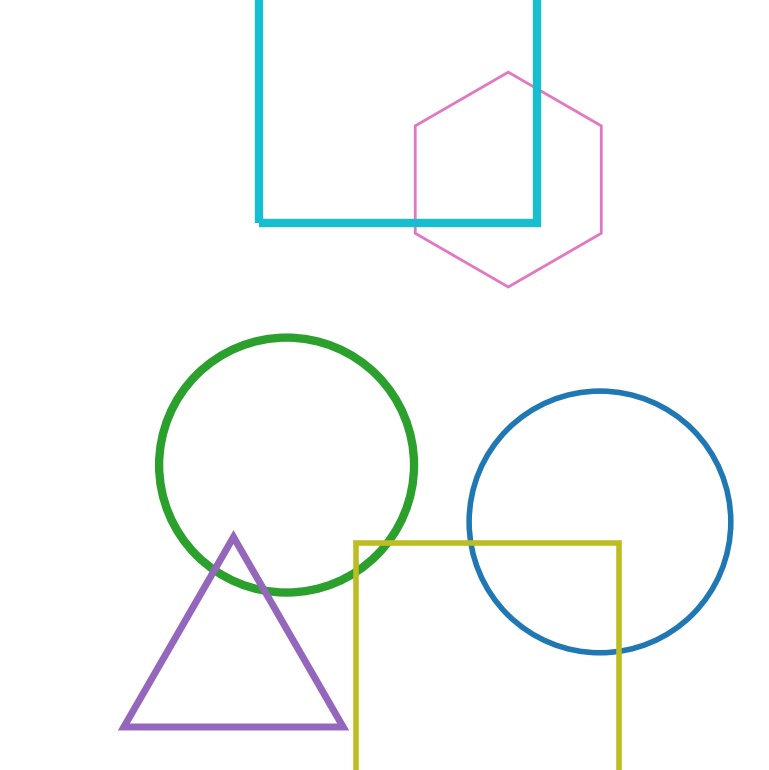[{"shape": "circle", "thickness": 2, "radius": 0.85, "center": [0.779, 0.322]}, {"shape": "circle", "thickness": 3, "radius": 0.83, "center": [0.372, 0.396]}, {"shape": "triangle", "thickness": 2.5, "radius": 0.82, "center": [0.303, 0.138]}, {"shape": "hexagon", "thickness": 1, "radius": 0.7, "center": [0.66, 0.767]}, {"shape": "square", "thickness": 2, "radius": 0.85, "center": [0.633, 0.125]}, {"shape": "square", "thickness": 3, "radius": 0.9, "center": [0.517, 0.891]}]